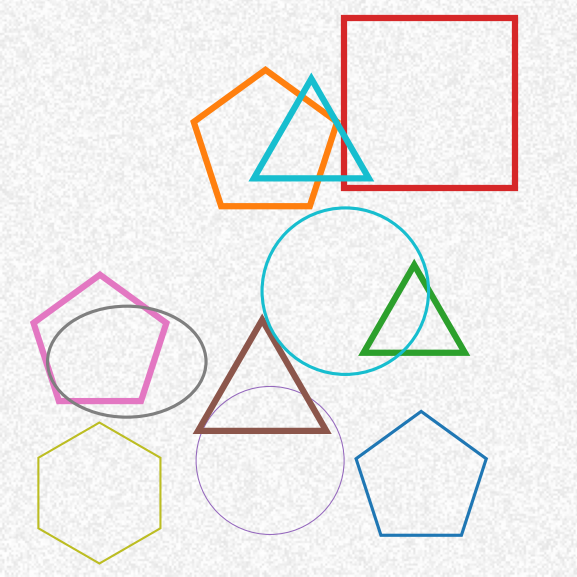[{"shape": "pentagon", "thickness": 1.5, "radius": 0.59, "center": [0.729, 0.168]}, {"shape": "pentagon", "thickness": 3, "radius": 0.65, "center": [0.46, 0.748]}, {"shape": "triangle", "thickness": 3, "radius": 0.51, "center": [0.717, 0.439]}, {"shape": "square", "thickness": 3, "radius": 0.74, "center": [0.744, 0.821]}, {"shape": "circle", "thickness": 0.5, "radius": 0.64, "center": [0.468, 0.202]}, {"shape": "triangle", "thickness": 3, "radius": 0.64, "center": [0.454, 0.317]}, {"shape": "pentagon", "thickness": 3, "radius": 0.6, "center": [0.173, 0.402]}, {"shape": "oval", "thickness": 1.5, "radius": 0.69, "center": [0.22, 0.373]}, {"shape": "hexagon", "thickness": 1, "radius": 0.61, "center": [0.172, 0.145]}, {"shape": "triangle", "thickness": 3, "radius": 0.58, "center": [0.539, 0.748]}, {"shape": "circle", "thickness": 1.5, "radius": 0.72, "center": [0.598, 0.495]}]